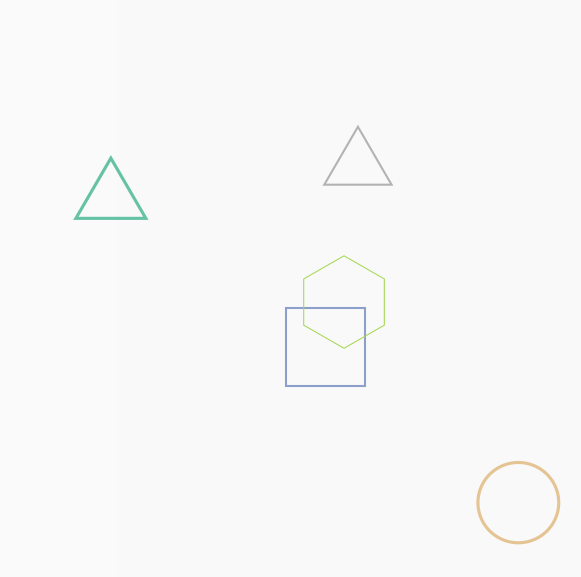[{"shape": "triangle", "thickness": 1.5, "radius": 0.35, "center": [0.191, 0.656]}, {"shape": "square", "thickness": 1, "radius": 0.34, "center": [0.56, 0.398]}, {"shape": "hexagon", "thickness": 0.5, "radius": 0.4, "center": [0.592, 0.476]}, {"shape": "circle", "thickness": 1.5, "radius": 0.35, "center": [0.892, 0.129]}, {"shape": "triangle", "thickness": 1, "radius": 0.33, "center": [0.616, 0.713]}]